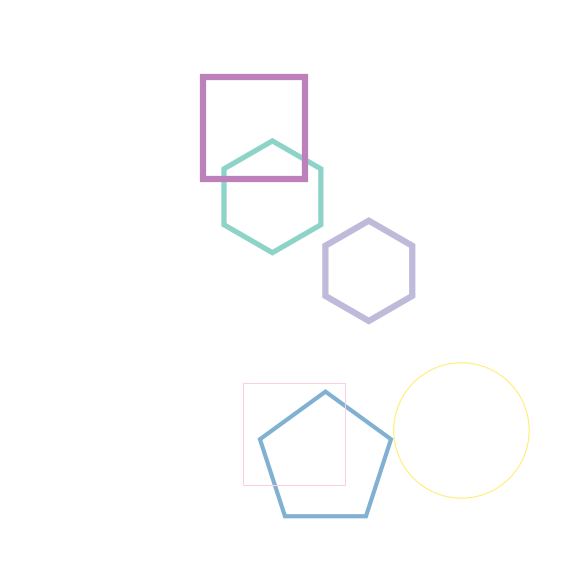[{"shape": "hexagon", "thickness": 2.5, "radius": 0.48, "center": [0.472, 0.658]}, {"shape": "hexagon", "thickness": 3, "radius": 0.43, "center": [0.639, 0.53]}, {"shape": "pentagon", "thickness": 2, "radius": 0.6, "center": [0.564, 0.202]}, {"shape": "square", "thickness": 0.5, "radius": 0.44, "center": [0.509, 0.248]}, {"shape": "square", "thickness": 3, "radius": 0.44, "center": [0.44, 0.777]}, {"shape": "circle", "thickness": 0.5, "radius": 0.59, "center": [0.799, 0.254]}]